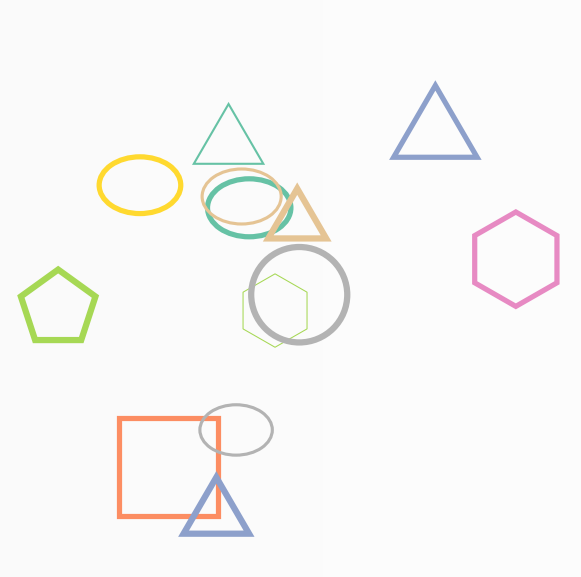[{"shape": "oval", "thickness": 2.5, "radius": 0.36, "center": [0.429, 0.639]}, {"shape": "triangle", "thickness": 1, "radius": 0.35, "center": [0.393, 0.75]}, {"shape": "square", "thickness": 2.5, "radius": 0.42, "center": [0.29, 0.19]}, {"shape": "triangle", "thickness": 2.5, "radius": 0.41, "center": [0.749, 0.768]}, {"shape": "triangle", "thickness": 3, "radius": 0.33, "center": [0.372, 0.108]}, {"shape": "hexagon", "thickness": 2.5, "radius": 0.41, "center": [0.887, 0.55]}, {"shape": "hexagon", "thickness": 0.5, "radius": 0.32, "center": [0.473, 0.461]}, {"shape": "pentagon", "thickness": 3, "radius": 0.34, "center": [0.1, 0.465]}, {"shape": "oval", "thickness": 2.5, "radius": 0.35, "center": [0.241, 0.678]}, {"shape": "oval", "thickness": 1.5, "radius": 0.34, "center": [0.416, 0.659]}, {"shape": "triangle", "thickness": 3, "radius": 0.29, "center": [0.511, 0.615]}, {"shape": "circle", "thickness": 3, "radius": 0.41, "center": [0.515, 0.489]}, {"shape": "oval", "thickness": 1.5, "radius": 0.31, "center": [0.406, 0.255]}]